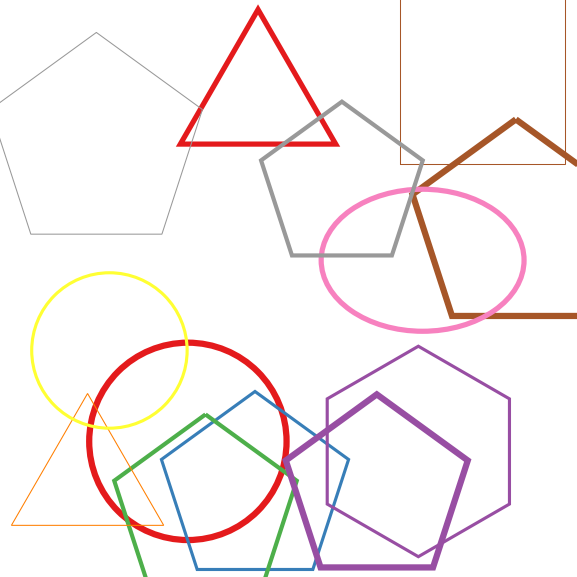[{"shape": "triangle", "thickness": 2.5, "radius": 0.78, "center": [0.447, 0.827]}, {"shape": "circle", "thickness": 3, "radius": 0.85, "center": [0.325, 0.235]}, {"shape": "pentagon", "thickness": 1.5, "radius": 0.85, "center": [0.442, 0.151]}, {"shape": "pentagon", "thickness": 2, "radius": 0.83, "center": [0.356, 0.115]}, {"shape": "pentagon", "thickness": 3, "radius": 0.83, "center": [0.652, 0.151]}, {"shape": "hexagon", "thickness": 1.5, "radius": 0.91, "center": [0.724, 0.217]}, {"shape": "triangle", "thickness": 0.5, "radius": 0.76, "center": [0.152, 0.166]}, {"shape": "circle", "thickness": 1.5, "radius": 0.67, "center": [0.189, 0.392]}, {"shape": "pentagon", "thickness": 3, "radius": 0.94, "center": [0.893, 0.604]}, {"shape": "square", "thickness": 0.5, "radius": 0.72, "center": [0.835, 0.858]}, {"shape": "oval", "thickness": 2.5, "radius": 0.88, "center": [0.732, 0.548]}, {"shape": "pentagon", "thickness": 0.5, "radius": 0.97, "center": [0.167, 0.75]}, {"shape": "pentagon", "thickness": 2, "radius": 0.74, "center": [0.592, 0.676]}]